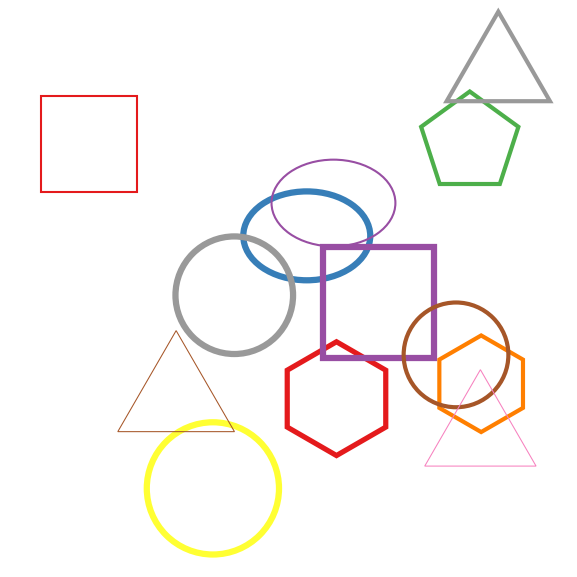[{"shape": "square", "thickness": 1, "radius": 0.42, "center": [0.154, 0.75]}, {"shape": "hexagon", "thickness": 2.5, "radius": 0.49, "center": [0.583, 0.309]}, {"shape": "oval", "thickness": 3, "radius": 0.55, "center": [0.531, 0.591]}, {"shape": "pentagon", "thickness": 2, "radius": 0.44, "center": [0.813, 0.752]}, {"shape": "square", "thickness": 3, "radius": 0.48, "center": [0.655, 0.475]}, {"shape": "oval", "thickness": 1, "radius": 0.54, "center": [0.577, 0.648]}, {"shape": "hexagon", "thickness": 2, "radius": 0.42, "center": [0.833, 0.335]}, {"shape": "circle", "thickness": 3, "radius": 0.57, "center": [0.369, 0.153]}, {"shape": "triangle", "thickness": 0.5, "radius": 0.58, "center": [0.305, 0.31]}, {"shape": "circle", "thickness": 2, "radius": 0.45, "center": [0.79, 0.385]}, {"shape": "triangle", "thickness": 0.5, "radius": 0.56, "center": [0.832, 0.248]}, {"shape": "circle", "thickness": 3, "radius": 0.51, "center": [0.406, 0.488]}, {"shape": "triangle", "thickness": 2, "radius": 0.52, "center": [0.863, 0.876]}]